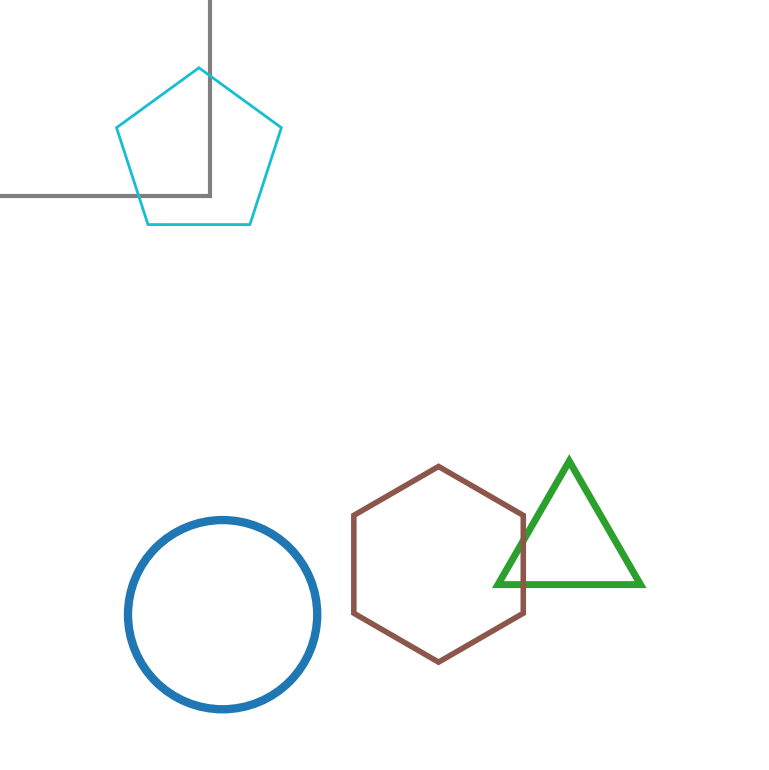[{"shape": "circle", "thickness": 3, "radius": 0.61, "center": [0.289, 0.202]}, {"shape": "triangle", "thickness": 2.5, "radius": 0.53, "center": [0.739, 0.294]}, {"shape": "hexagon", "thickness": 2, "radius": 0.64, "center": [0.57, 0.267]}, {"shape": "square", "thickness": 1.5, "radius": 0.7, "center": [0.132, 0.886]}, {"shape": "pentagon", "thickness": 1, "radius": 0.56, "center": [0.258, 0.799]}]